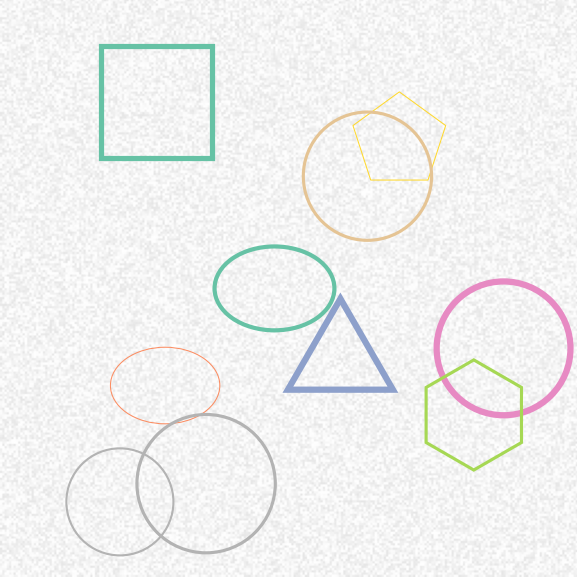[{"shape": "square", "thickness": 2.5, "radius": 0.48, "center": [0.271, 0.822]}, {"shape": "oval", "thickness": 2, "radius": 0.52, "center": [0.475, 0.5]}, {"shape": "oval", "thickness": 0.5, "radius": 0.47, "center": [0.286, 0.332]}, {"shape": "triangle", "thickness": 3, "radius": 0.52, "center": [0.589, 0.377]}, {"shape": "circle", "thickness": 3, "radius": 0.58, "center": [0.872, 0.396]}, {"shape": "hexagon", "thickness": 1.5, "radius": 0.48, "center": [0.82, 0.281]}, {"shape": "pentagon", "thickness": 0.5, "radius": 0.42, "center": [0.691, 0.756]}, {"shape": "circle", "thickness": 1.5, "radius": 0.56, "center": [0.636, 0.694]}, {"shape": "circle", "thickness": 1.5, "radius": 0.6, "center": [0.357, 0.162]}, {"shape": "circle", "thickness": 1, "radius": 0.46, "center": [0.208, 0.13]}]